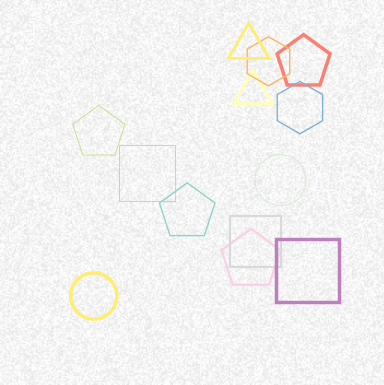[{"shape": "pentagon", "thickness": 1, "radius": 0.38, "center": [0.486, 0.449]}, {"shape": "triangle", "thickness": 2, "radius": 0.29, "center": [0.657, 0.759]}, {"shape": "square", "thickness": 0.5, "radius": 0.37, "center": [0.382, 0.55]}, {"shape": "pentagon", "thickness": 2.5, "radius": 0.36, "center": [0.789, 0.838]}, {"shape": "hexagon", "thickness": 1, "radius": 0.34, "center": [0.779, 0.72]}, {"shape": "hexagon", "thickness": 1, "radius": 0.32, "center": [0.697, 0.841]}, {"shape": "pentagon", "thickness": 0.5, "radius": 0.36, "center": [0.257, 0.655]}, {"shape": "pentagon", "thickness": 1.5, "radius": 0.4, "center": [0.652, 0.325]}, {"shape": "square", "thickness": 1.5, "radius": 0.33, "center": [0.664, 0.372]}, {"shape": "square", "thickness": 2.5, "radius": 0.41, "center": [0.8, 0.296]}, {"shape": "circle", "thickness": 0.5, "radius": 0.33, "center": [0.729, 0.532]}, {"shape": "circle", "thickness": 2.5, "radius": 0.3, "center": [0.243, 0.231]}, {"shape": "triangle", "thickness": 2, "radius": 0.31, "center": [0.646, 0.879]}]